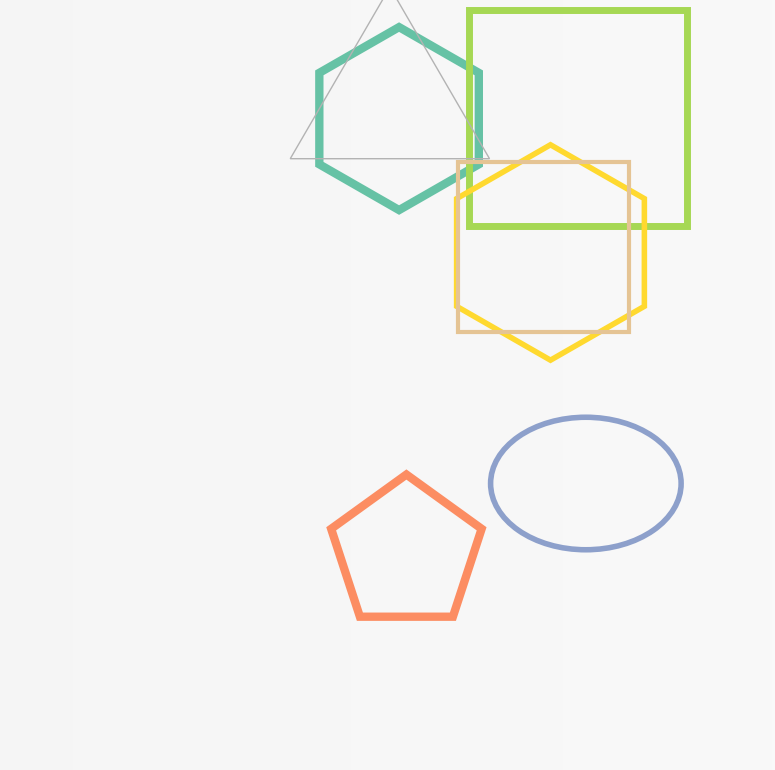[{"shape": "hexagon", "thickness": 3, "radius": 0.59, "center": [0.515, 0.846]}, {"shape": "pentagon", "thickness": 3, "radius": 0.51, "center": [0.524, 0.282]}, {"shape": "oval", "thickness": 2, "radius": 0.61, "center": [0.756, 0.372]}, {"shape": "square", "thickness": 2.5, "radius": 0.7, "center": [0.746, 0.847]}, {"shape": "hexagon", "thickness": 2, "radius": 0.7, "center": [0.71, 0.672]}, {"shape": "square", "thickness": 1.5, "radius": 0.55, "center": [0.701, 0.68]}, {"shape": "triangle", "thickness": 0.5, "radius": 0.74, "center": [0.503, 0.868]}]